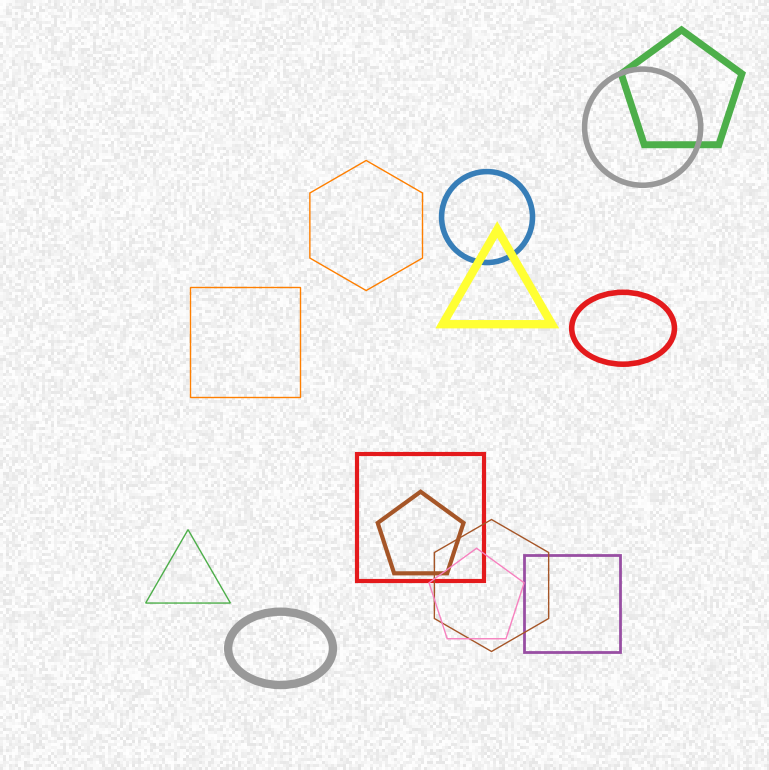[{"shape": "oval", "thickness": 2, "radius": 0.33, "center": [0.809, 0.574]}, {"shape": "square", "thickness": 1.5, "radius": 0.41, "center": [0.546, 0.328]}, {"shape": "circle", "thickness": 2, "radius": 0.3, "center": [0.633, 0.718]}, {"shape": "pentagon", "thickness": 2.5, "radius": 0.41, "center": [0.885, 0.879]}, {"shape": "triangle", "thickness": 0.5, "radius": 0.32, "center": [0.244, 0.249]}, {"shape": "square", "thickness": 1, "radius": 0.31, "center": [0.743, 0.216]}, {"shape": "hexagon", "thickness": 0.5, "radius": 0.42, "center": [0.476, 0.707]}, {"shape": "square", "thickness": 0.5, "radius": 0.36, "center": [0.318, 0.556]}, {"shape": "triangle", "thickness": 3, "radius": 0.41, "center": [0.646, 0.62]}, {"shape": "hexagon", "thickness": 0.5, "radius": 0.43, "center": [0.638, 0.24]}, {"shape": "pentagon", "thickness": 1.5, "radius": 0.29, "center": [0.546, 0.303]}, {"shape": "pentagon", "thickness": 0.5, "radius": 0.32, "center": [0.619, 0.223]}, {"shape": "oval", "thickness": 3, "radius": 0.34, "center": [0.364, 0.158]}, {"shape": "circle", "thickness": 2, "radius": 0.38, "center": [0.835, 0.835]}]